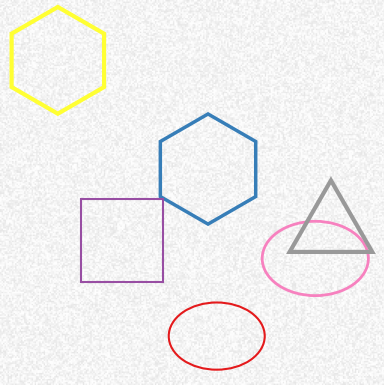[{"shape": "oval", "thickness": 1.5, "radius": 0.62, "center": [0.563, 0.127]}, {"shape": "hexagon", "thickness": 2.5, "radius": 0.72, "center": [0.54, 0.561]}, {"shape": "square", "thickness": 1.5, "radius": 0.54, "center": [0.317, 0.376]}, {"shape": "hexagon", "thickness": 3, "radius": 0.69, "center": [0.15, 0.843]}, {"shape": "oval", "thickness": 2, "radius": 0.69, "center": [0.819, 0.329]}, {"shape": "triangle", "thickness": 3, "radius": 0.62, "center": [0.86, 0.408]}]